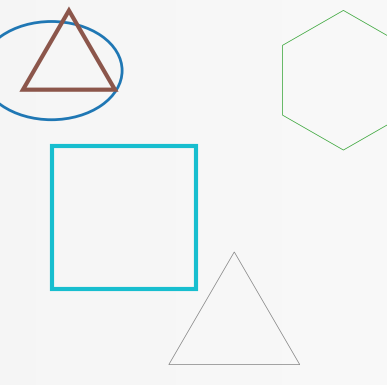[{"shape": "oval", "thickness": 2, "radius": 0.91, "center": [0.133, 0.817]}, {"shape": "hexagon", "thickness": 0.5, "radius": 0.91, "center": [0.886, 0.792]}, {"shape": "triangle", "thickness": 3, "radius": 0.69, "center": [0.178, 0.836]}, {"shape": "triangle", "thickness": 0.5, "radius": 0.98, "center": [0.605, 0.151]}, {"shape": "square", "thickness": 3, "radius": 0.93, "center": [0.319, 0.435]}]